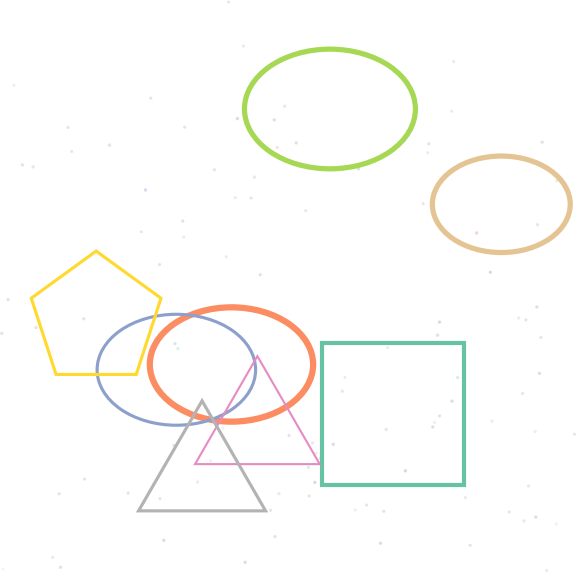[{"shape": "square", "thickness": 2, "radius": 0.61, "center": [0.68, 0.282]}, {"shape": "oval", "thickness": 3, "radius": 0.71, "center": [0.401, 0.368]}, {"shape": "oval", "thickness": 1.5, "radius": 0.69, "center": [0.305, 0.359]}, {"shape": "triangle", "thickness": 1, "radius": 0.62, "center": [0.446, 0.258]}, {"shape": "oval", "thickness": 2.5, "radius": 0.74, "center": [0.571, 0.81]}, {"shape": "pentagon", "thickness": 1.5, "radius": 0.59, "center": [0.166, 0.446]}, {"shape": "oval", "thickness": 2.5, "radius": 0.6, "center": [0.868, 0.645]}, {"shape": "triangle", "thickness": 1.5, "radius": 0.64, "center": [0.35, 0.178]}]